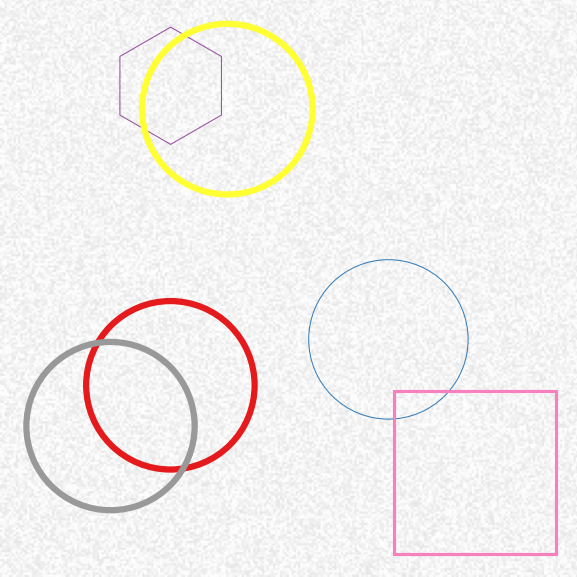[{"shape": "circle", "thickness": 3, "radius": 0.73, "center": [0.295, 0.332]}, {"shape": "circle", "thickness": 0.5, "radius": 0.69, "center": [0.673, 0.411]}, {"shape": "hexagon", "thickness": 0.5, "radius": 0.51, "center": [0.296, 0.851]}, {"shape": "circle", "thickness": 3, "radius": 0.74, "center": [0.394, 0.81]}, {"shape": "square", "thickness": 1.5, "radius": 0.7, "center": [0.822, 0.181]}, {"shape": "circle", "thickness": 3, "radius": 0.73, "center": [0.191, 0.261]}]